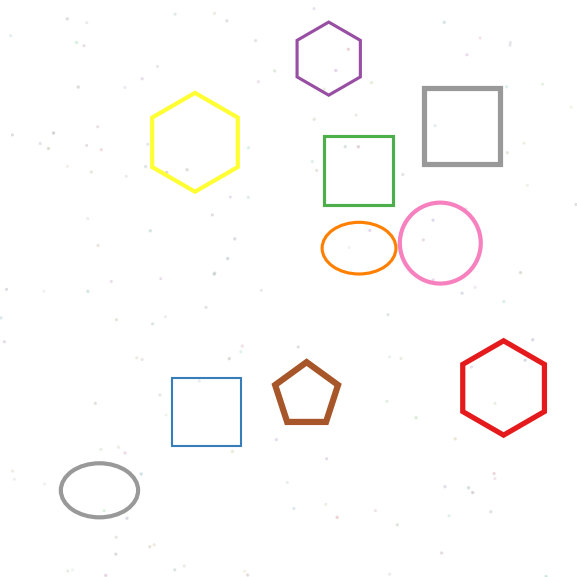[{"shape": "hexagon", "thickness": 2.5, "radius": 0.41, "center": [0.872, 0.327]}, {"shape": "square", "thickness": 1, "radius": 0.29, "center": [0.358, 0.285]}, {"shape": "square", "thickness": 1.5, "radius": 0.3, "center": [0.621, 0.704]}, {"shape": "hexagon", "thickness": 1.5, "radius": 0.32, "center": [0.569, 0.898]}, {"shape": "oval", "thickness": 1.5, "radius": 0.32, "center": [0.622, 0.569]}, {"shape": "hexagon", "thickness": 2, "radius": 0.43, "center": [0.338, 0.753]}, {"shape": "pentagon", "thickness": 3, "radius": 0.29, "center": [0.531, 0.315]}, {"shape": "circle", "thickness": 2, "radius": 0.35, "center": [0.762, 0.578]}, {"shape": "oval", "thickness": 2, "radius": 0.33, "center": [0.172, 0.15]}, {"shape": "square", "thickness": 2.5, "radius": 0.33, "center": [0.8, 0.781]}]